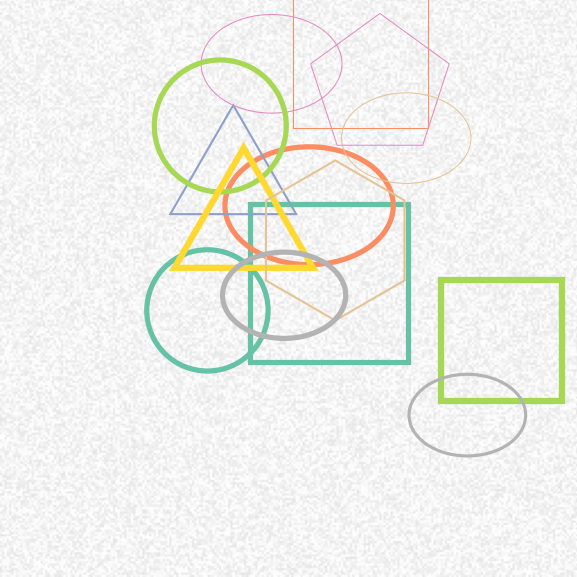[{"shape": "square", "thickness": 2.5, "radius": 0.68, "center": [0.57, 0.508]}, {"shape": "circle", "thickness": 2.5, "radius": 0.53, "center": [0.359, 0.462]}, {"shape": "square", "thickness": 0.5, "radius": 0.58, "center": [0.624, 0.895]}, {"shape": "oval", "thickness": 2.5, "radius": 0.73, "center": [0.535, 0.643]}, {"shape": "triangle", "thickness": 1, "radius": 0.63, "center": [0.404, 0.691]}, {"shape": "pentagon", "thickness": 0.5, "radius": 0.63, "center": [0.658, 0.85]}, {"shape": "oval", "thickness": 0.5, "radius": 0.61, "center": [0.47, 0.889]}, {"shape": "circle", "thickness": 2.5, "radius": 0.57, "center": [0.381, 0.781]}, {"shape": "square", "thickness": 3, "radius": 0.52, "center": [0.869, 0.409]}, {"shape": "triangle", "thickness": 3, "radius": 0.69, "center": [0.422, 0.605]}, {"shape": "oval", "thickness": 0.5, "radius": 0.56, "center": [0.703, 0.76]}, {"shape": "hexagon", "thickness": 1, "radius": 0.69, "center": [0.581, 0.583]}, {"shape": "oval", "thickness": 1.5, "radius": 0.5, "center": [0.809, 0.28]}, {"shape": "oval", "thickness": 2.5, "radius": 0.53, "center": [0.492, 0.488]}]